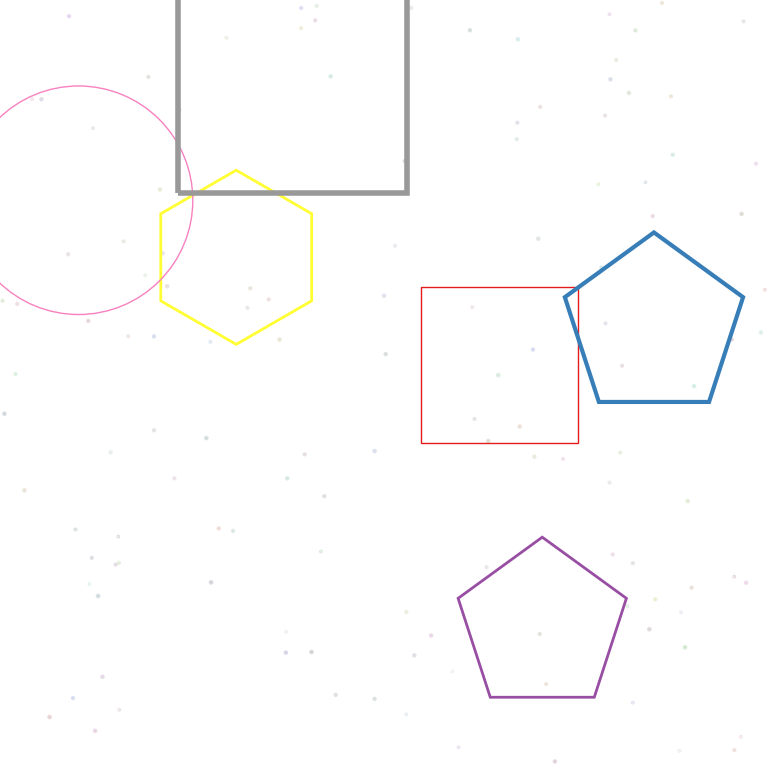[{"shape": "square", "thickness": 0.5, "radius": 0.51, "center": [0.649, 0.526]}, {"shape": "pentagon", "thickness": 1.5, "radius": 0.61, "center": [0.849, 0.576]}, {"shape": "pentagon", "thickness": 1, "radius": 0.57, "center": [0.704, 0.187]}, {"shape": "hexagon", "thickness": 1, "radius": 0.57, "center": [0.307, 0.666]}, {"shape": "circle", "thickness": 0.5, "radius": 0.74, "center": [0.102, 0.74]}, {"shape": "square", "thickness": 2, "radius": 0.74, "center": [0.38, 0.898]}]